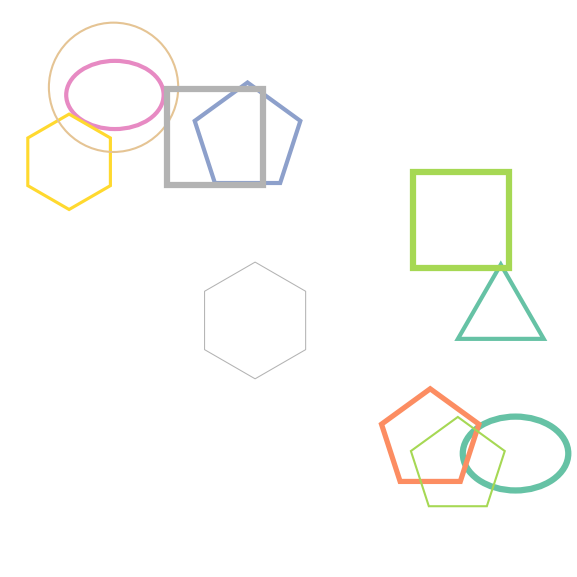[{"shape": "triangle", "thickness": 2, "radius": 0.43, "center": [0.867, 0.455]}, {"shape": "oval", "thickness": 3, "radius": 0.46, "center": [0.893, 0.214]}, {"shape": "pentagon", "thickness": 2.5, "radius": 0.44, "center": [0.745, 0.237]}, {"shape": "pentagon", "thickness": 2, "radius": 0.48, "center": [0.429, 0.76]}, {"shape": "oval", "thickness": 2, "radius": 0.42, "center": [0.199, 0.835]}, {"shape": "pentagon", "thickness": 1, "radius": 0.43, "center": [0.793, 0.192]}, {"shape": "square", "thickness": 3, "radius": 0.41, "center": [0.798, 0.618]}, {"shape": "hexagon", "thickness": 1.5, "radius": 0.41, "center": [0.12, 0.719]}, {"shape": "circle", "thickness": 1, "radius": 0.56, "center": [0.197, 0.848]}, {"shape": "hexagon", "thickness": 0.5, "radius": 0.51, "center": [0.442, 0.444]}, {"shape": "square", "thickness": 3, "radius": 0.42, "center": [0.372, 0.762]}]